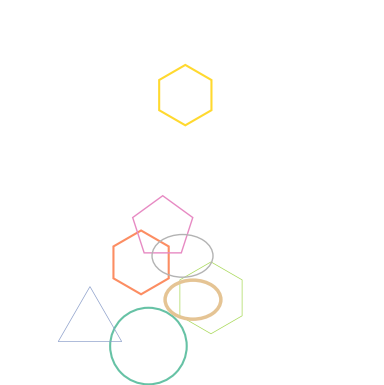[{"shape": "circle", "thickness": 1.5, "radius": 0.5, "center": [0.386, 0.101]}, {"shape": "hexagon", "thickness": 1.5, "radius": 0.41, "center": [0.366, 0.318]}, {"shape": "triangle", "thickness": 0.5, "radius": 0.48, "center": [0.234, 0.16]}, {"shape": "pentagon", "thickness": 1, "radius": 0.41, "center": [0.423, 0.41]}, {"shape": "hexagon", "thickness": 0.5, "radius": 0.47, "center": [0.548, 0.226]}, {"shape": "hexagon", "thickness": 1.5, "radius": 0.39, "center": [0.481, 0.753]}, {"shape": "oval", "thickness": 2.5, "radius": 0.36, "center": [0.501, 0.222]}, {"shape": "oval", "thickness": 1, "radius": 0.4, "center": [0.474, 0.335]}]